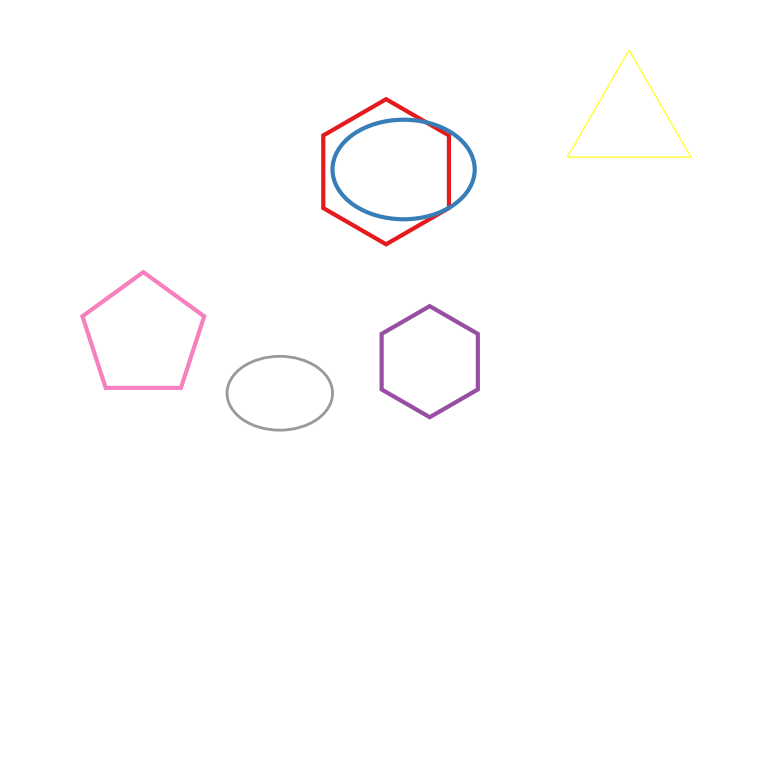[{"shape": "hexagon", "thickness": 1.5, "radius": 0.47, "center": [0.501, 0.777]}, {"shape": "oval", "thickness": 1.5, "radius": 0.46, "center": [0.524, 0.78]}, {"shape": "hexagon", "thickness": 1.5, "radius": 0.36, "center": [0.558, 0.53]}, {"shape": "triangle", "thickness": 0.5, "radius": 0.46, "center": [0.817, 0.842]}, {"shape": "pentagon", "thickness": 1.5, "radius": 0.42, "center": [0.186, 0.563]}, {"shape": "oval", "thickness": 1, "radius": 0.34, "center": [0.363, 0.489]}]